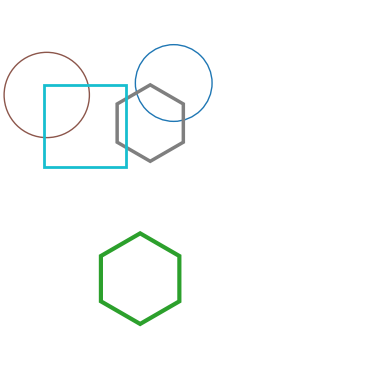[{"shape": "circle", "thickness": 1, "radius": 0.5, "center": [0.451, 0.784]}, {"shape": "hexagon", "thickness": 3, "radius": 0.59, "center": [0.364, 0.276]}, {"shape": "circle", "thickness": 1, "radius": 0.55, "center": [0.121, 0.753]}, {"shape": "hexagon", "thickness": 2.5, "radius": 0.5, "center": [0.39, 0.68]}, {"shape": "square", "thickness": 2, "radius": 0.53, "center": [0.222, 0.672]}]